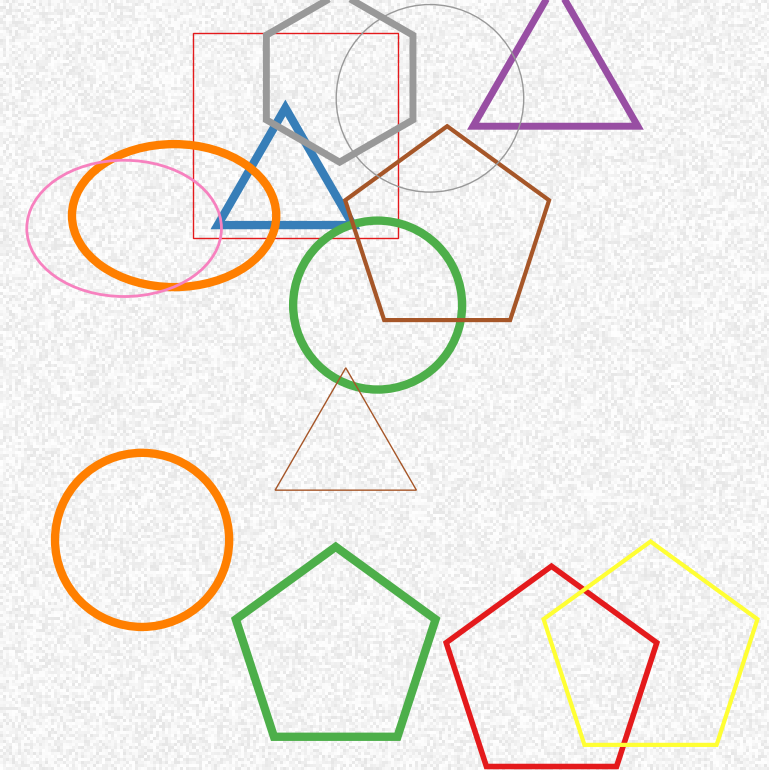[{"shape": "pentagon", "thickness": 2, "radius": 0.72, "center": [0.716, 0.121]}, {"shape": "square", "thickness": 0.5, "radius": 0.67, "center": [0.384, 0.824]}, {"shape": "triangle", "thickness": 3, "radius": 0.51, "center": [0.371, 0.758]}, {"shape": "pentagon", "thickness": 3, "radius": 0.68, "center": [0.436, 0.153]}, {"shape": "circle", "thickness": 3, "radius": 0.55, "center": [0.49, 0.604]}, {"shape": "triangle", "thickness": 2.5, "radius": 0.62, "center": [0.721, 0.898]}, {"shape": "circle", "thickness": 3, "radius": 0.57, "center": [0.185, 0.299]}, {"shape": "oval", "thickness": 3, "radius": 0.66, "center": [0.226, 0.72]}, {"shape": "pentagon", "thickness": 1.5, "radius": 0.73, "center": [0.845, 0.151]}, {"shape": "pentagon", "thickness": 1.5, "radius": 0.7, "center": [0.581, 0.697]}, {"shape": "triangle", "thickness": 0.5, "radius": 0.53, "center": [0.449, 0.416]}, {"shape": "oval", "thickness": 1, "radius": 0.63, "center": [0.161, 0.703]}, {"shape": "hexagon", "thickness": 2.5, "radius": 0.55, "center": [0.441, 0.899]}, {"shape": "circle", "thickness": 0.5, "radius": 0.61, "center": [0.558, 0.872]}]